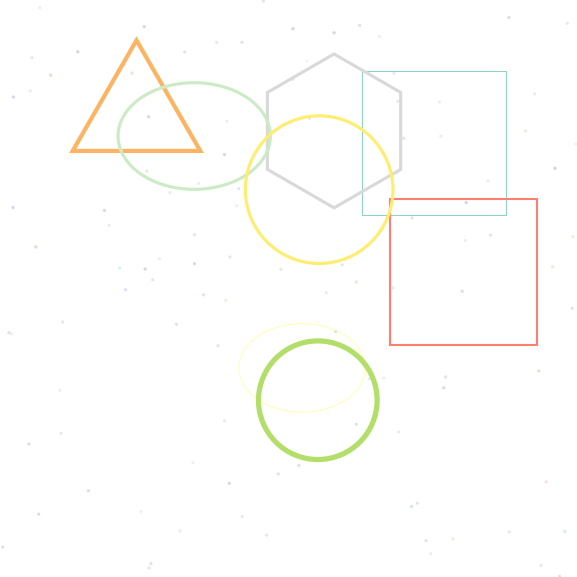[{"shape": "square", "thickness": 0.5, "radius": 0.62, "center": [0.752, 0.751]}, {"shape": "oval", "thickness": 0.5, "radius": 0.55, "center": [0.523, 0.362]}, {"shape": "square", "thickness": 1, "radius": 0.63, "center": [0.803, 0.528]}, {"shape": "triangle", "thickness": 2, "radius": 0.64, "center": [0.236, 0.802]}, {"shape": "circle", "thickness": 2.5, "radius": 0.51, "center": [0.55, 0.306]}, {"shape": "hexagon", "thickness": 1.5, "radius": 0.67, "center": [0.578, 0.772]}, {"shape": "oval", "thickness": 1.5, "radius": 0.66, "center": [0.336, 0.764]}, {"shape": "circle", "thickness": 1.5, "radius": 0.64, "center": [0.553, 0.671]}]